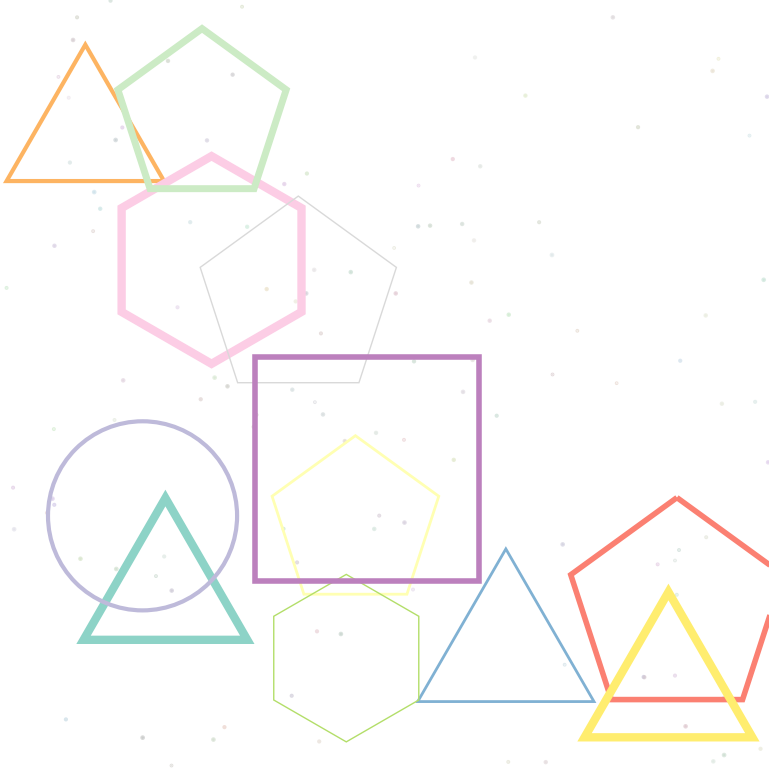[{"shape": "triangle", "thickness": 3, "radius": 0.61, "center": [0.215, 0.23]}, {"shape": "pentagon", "thickness": 1, "radius": 0.57, "center": [0.462, 0.32]}, {"shape": "circle", "thickness": 1.5, "radius": 0.61, "center": [0.185, 0.33]}, {"shape": "pentagon", "thickness": 2, "radius": 0.72, "center": [0.879, 0.209]}, {"shape": "triangle", "thickness": 1, "radius": 0.66, "center": [0.657, 0.155]}, {"shape": "triangle", "thickness": 1.5, "radius": 0.59, "center": [0.111, 0.824]}, {"shape": "hexagon", "thickness": 0.5, "radius": 0.54, "center": [0.45, 0.145]}, {"shape": "hexagon", "thickness": 3, "radius": 0.67, "center": [0.275, 0.662]}, {"shape": "pentagon", "thickness": 0.5, "radius": 0.67, "center": [0.387, 0.611]}, {"shape": "square", "thickness": 2, "radius": 0.73, "center": [0.476, 0.391]}, {"shape": "pentagon", "thickness": 2.5, "radius": 0.57, "center": [0.262, 0.848]}, {"shape": "triangle", "thickness": 3, "radius": 0.63, "center": [0.868, 0.105]}]